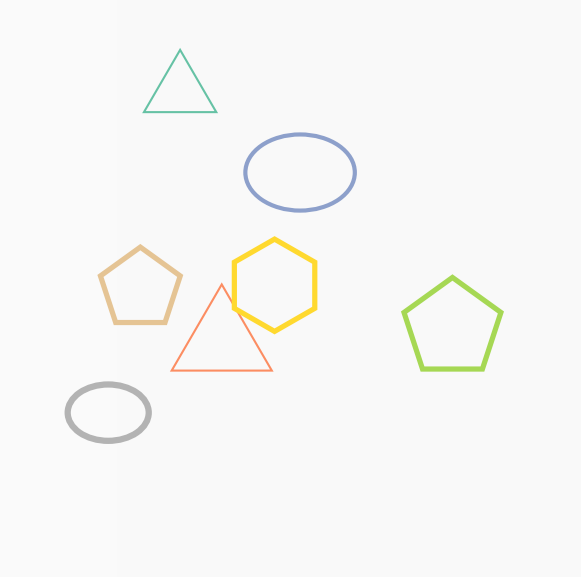[{"shape": "triangle", "thickness": 1, "radius": 0.36, "center": [0.31, 0.841]}, {"shape": "triangle", "thickness": 1, "radius": 0.5, "center": [0.381, 0.407]}, {"shape": "oval", "thickness": 2, "radius": 0.47, "center": [0.516, 0.7]}, {"shape": "pentagon", "thickness": 2.5, "radius": 0.44, "center": [0.778, 0.431]}, {"shape": "hexagon", "thickness": 2.5, "radius": 0.4, "center": [0.472, 0.505]}, {"shape": "pentagon", "thickness": 2.5, "radius": 0.36, "center": [0.241, 0.499]}, {"shape": "oval", "thickness": 3, "radius": 0.35, "center": [0.186, 0.285]}]